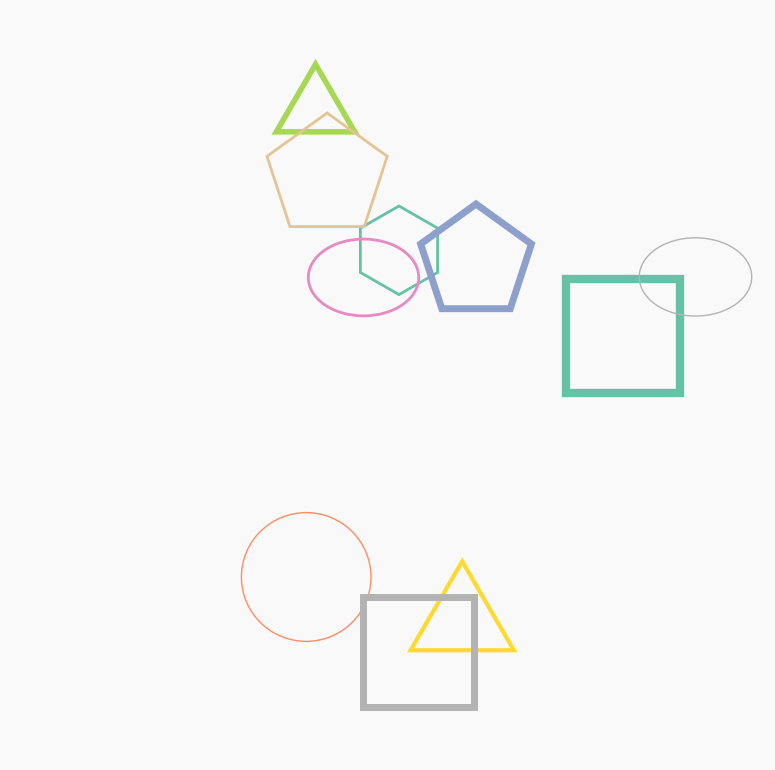[{"shape": "square", "thickness": 3, "radius": 0.37, "center": [0.804, 0.564]}, {"shape": "hexagon", "thickness": 1, "radius": 0.29, "center": [0.515, 0.675]}, {"shape": "circle", "thickness": 0.5, "radius": 0.42, "center": [0.395, 0.251]}, {"shape": "pentagon", "thickness": 2.5, "radius": 0.38, "center": [0.614, 0.66]}, {"shape": "oval", "thickness": 1, "radius": 0.36, "center": [0.469, 0.64]}, {"shape": "triangle", "thickness": 2, "radius": 0.29, "center": [0.407, 0.858]}, {"shape": "triangle", "thickness": 1.5, "radius": 0.38, "center": [0.596, 0.194]}, {"shape": "pentagon", "thickness": 1, "radius": 0.41, "center": [0.422, 0.772]}, {"shape": "oval", "thickness": 0.5, "radius": 0.36, "center": [0.897, 0.64]}, {"shape": "square", "thickness": 2.5, "radius": 0.36, "center": [0.539, 0.153]}]